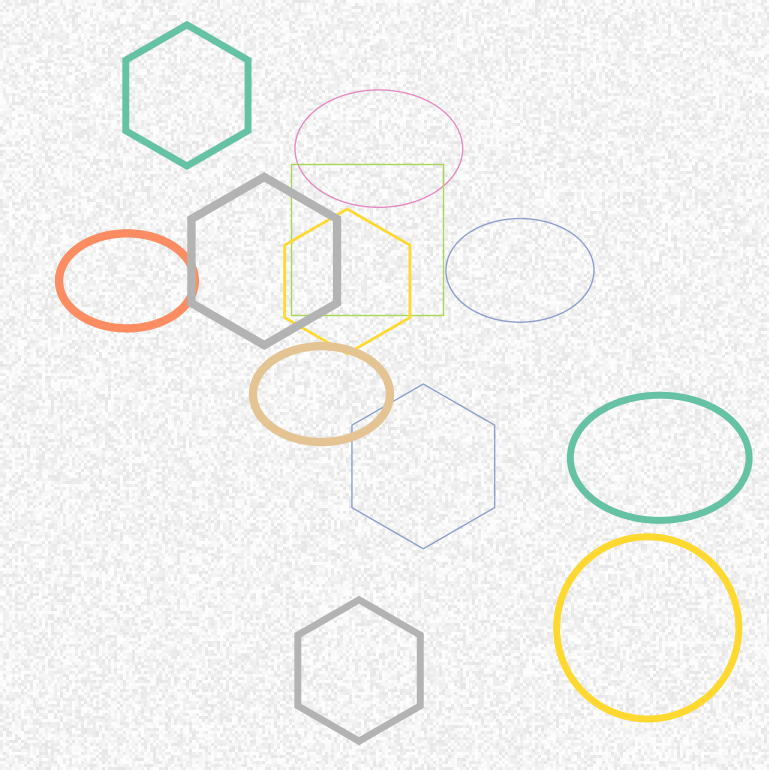[{"shape": "oval", "thickness": 2.5, "radius": 0.58, "center": [0.857, 0.405]}, {"shape": "hexagon", "thickness": 2.5, "radius": 0.46, "center": [0.243, 0.876]}, {"shape": "oval", "thickness": 3, "radius": 0.44, "center": [0.165, 0.635]}, {"shape": "hexagon", "thickness": 0.5, "radius": 0.54, "center": [0.55, 0.394]}, {"shape": "oval", "thickness": 0.5, "radius": 0.48, "center": [0.675, 0.649]}, {"shape": "oval", "thickness": 0.5, "radius": 0.54, "center": [0.492, 0.807]}, {"shape": "square", "thickness": 0.5, "radius": 0.49, "center": [0.477, 0.689]}, {"shape": "hexagon", "thickness": 1, "radius": 0.47, "center": [0.451, 0.635]}, {"shape": "circle", "thickness": 2.5, "radius": 0.59, "center": [0.841, 0.185]}, {"shape": "oval", "thickness": 3, "radius": 0.44, "center": [0.418, 0.488]}, {"shape": "hexagon", "thickness": 2.5, "radius": 0.46, "center": [0.466, 0.129]}, {"shape": "hexagon", "thickness": 3, "radius": 0.55, "center": [0.343, 0.661]}]